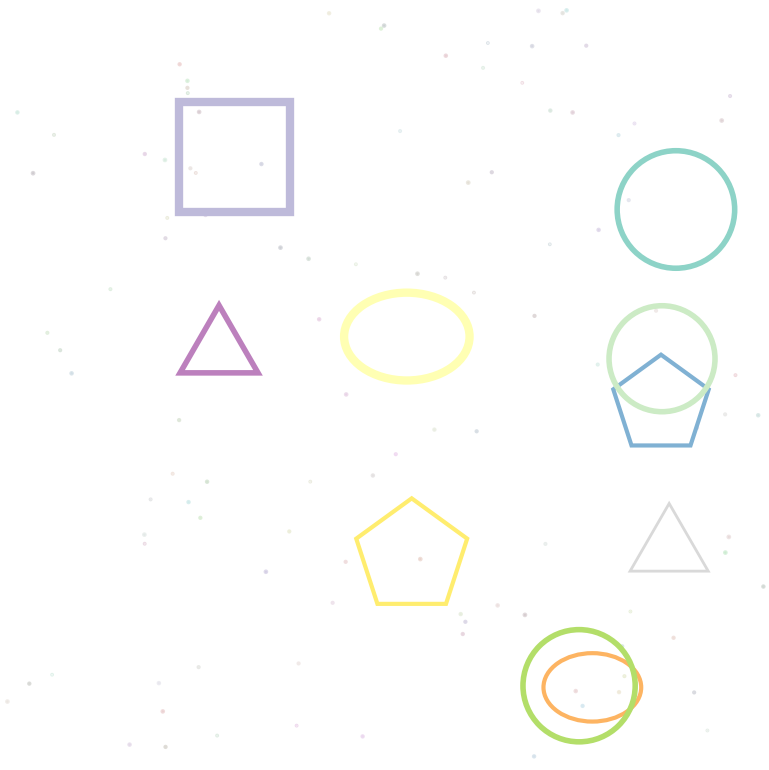[{"shape": "circle", "thickness": 2, "radius": 0.38, "center": [0.878, 0.728]}, {"shape": "oval", "thickness": 3, "radius": 0.41, "center": [0.528, 0.563]}, {"shape": "square", "thickness": 3, "radius": 0.36, "center": [0.304, 0.796]}, {"shape": "pentagon", "thickness": 1.5, "radius": 0.33, "center": [0.858, 0.474]}, {"shape": "oval", "thickness": 1.5, "radius": 0.32, "center": [0.769, 0.107]}, {"shape": "circle", "thickness": 2, "radius": 0.36, "center": [0.752, 0.109]}, {"shape": "triangle", "thickness": 1, "radius": 0.29, "center": [0.869, 0.288]}, {"shape": "triangle", "thickness": 2, "radius": 0.29, "center": [0.284, 0.545]}, {"shape": "circle", "thickness": 2, "radius": 0.34, "center": [0.86, 0.534]}, {"shape": "pentagon", "thickness": 1.5, "radius": 0.38, "center": [0.535, 0.277]}]